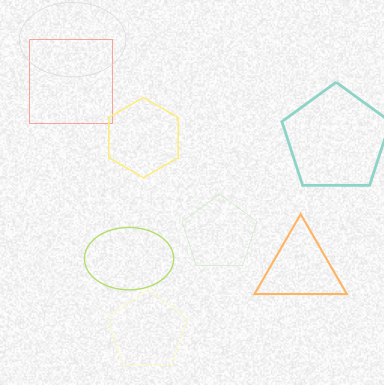[{"shape": "pentagon", "thickness": 2, "radius": 0.74, "center": [0.873, 0.638]}, {"shape": "pentagon", "thickness": 0.5, "radius": 0.55, "center": [0.383, 0.14]}, {"shape": "square", "thickness": 0.5, "radius": 0.54, "center": [0.183, 0.79]}, {"shape": "triangle", "thickness": 1.5, "radius": 0.69, "center": [0.781, 0.305]}, {"shape": "oval", "thickness": 1, "radius": 0.58, "center": [0.335, 0.328]}, {"shape": "oval", "thickness": 0.5, "radius": 0.69, "center": [0.189, 0.897]}, {"shape": "pentagon", "thickness": 0.5, "radius": 0.51, "center": [0.57, 0.393]}, {"shape": "hexagon", "thickness": 1, "radius": 0.52, "center": [0.373, 0.643]}]